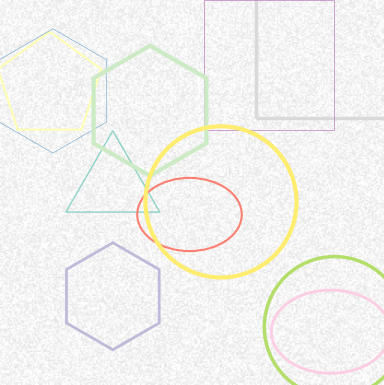[{"shape": "triangle", "thickness": 1, "radius": 0.7, "center": [0.293, 0.52]}, {"shape": "pentagon", "thickness": 1.5, "radius": 0.7, "center": [0.129, 0.777]}, {"shape": "hexagon", "thickness": 2, "radius": 0.7, "center": [0.293, 0.231]}, {"shape": "oval", "thickness": 1.5, "radius": 0.68, "center": [0.492, 0.443]}, {"shape": "hexagon", "thickness": 0.5, "radius": 0.81, "center": [0.137, 0.764]}, {"shape": "circle", "thickness": 2.5, "radius": 0.91, "center": [0.869, 0.151]}, {"shape": "oval", "thickness": 2, "radius": 0.77, "center": [0.859, 0.138]}, {"shape": "square", "thickness": 2.5, "radius": 0.95, "center": [0.854, 0.883]}, {"shape": "square", "thickness": 0.5, "radius": 0.85, "center": [0.699, 0.832]}, {"shape": "hexagon", "thickness": 3, "radius": 0.85, "center": [0.39, 0.712]}, {"shape": "circle", "thickness": 3, "radius": 0.98, "center": [0.574, 0.476]}]